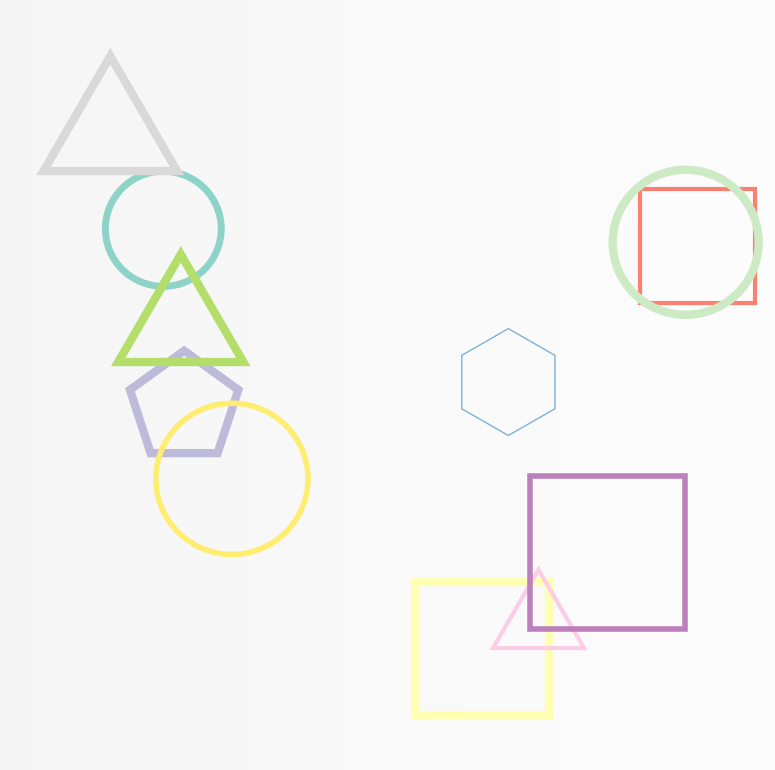[{"shape": "circle", "thickness": 2.5, "radius": 0.37, "center": [0.211, 0.703]}, {"shape": "square", "thickness": 3, "radius": 0.43, "center": [0.622, 0.157]}, {"shape": "pentagon", "thickness": 3, "radius": 0.37, "center": [0.238, 0.471]}, {"shape": "square", "thickness": 1.5, "radius": 0.37, "center": [0.9, 0.681]}, {"shape": "hexagon", "thickness": 0.5, "radius": 0.35, "center": [0.656, 0.504]}, {"shape": "triangle", "thickness": 3, "radius": 0.47, "center": [0.233, 0.576]}, {"shape": "triangle", "thickness": 1.5, "radius": 0.34, "center": [0.695, 0.192]}, {"shape": "triangle", "thickness": 3, "radius": 0.5, "center": [0.142, 0.828]}, {"shape": "square", "thickness": 2, "radius": 0.5, "center": [0.783, 0.283]}, {"shape": "circle", "thickness": 3, "radius": 0.47, "center": [0.885, 0.685]}, {"shape": "circle", "thickness": 2, "radius": 0.49, "center": [0.299, 0.378]}]